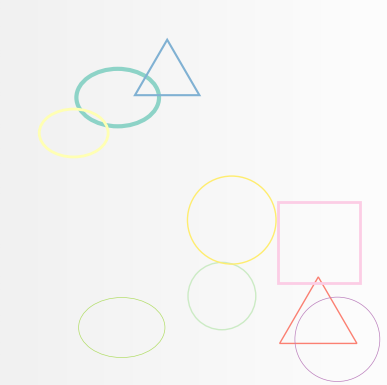[{"shape": "oval", "thickness": 3, "radius": 0.53, "center": [0.304, 0.747]}, {"shape": "oval", "thickness": 2, "radius": 0.44, "center": [0.19, 0.655]}, {"shape": "triangle", "thickness": 1, "radius": 0.58, "center": [0.821, 0.166]}, {"shape": "triangle", "thickness": 1.5, "radius": 0.48, "center": [0.431, 0.801]}, {"shape": "oval", "thickness": 0.5, "radius": 0.56, "center": [0.314, 0.149]}, {"shape": "square", "thickness": 2, "radius": 0.53, "center": [0.823, 0.37]}, {"shape": "circle", "thickness": 0.5, "radius": 0.55, "center": [0.871, 0.119]}, {"shape": "circle", "thickness": 1, "radius": 0.44, "center": [0.573, 0.231]}, {"shape": "circle", "thickness": 1, "radius": 0.57, "center": [0.598, 0.428]}]